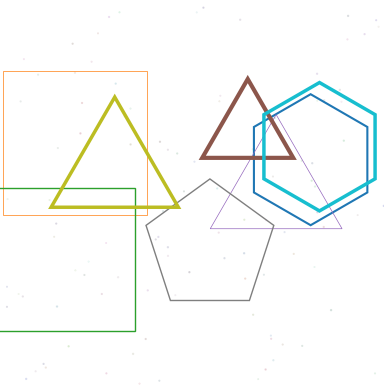[{"shape": "hexagon", "thickness": 1.5, "radius": 0.85, "center": [0.807, 0.585]}, {"shape": "square", "thickness": 0.5, "radius": 0.93, "center": [0.195, 0.628]}, {"shape": "square", "thickness": 1, "radius": 0.93, "center": [0.164, 0.327]}, {"shape": "triangle", "thickness": 0.5, "radius": 0.99, "center": [0.717, 0.505]}, {"shape": "triangle", "thickness": 3, "radius": 0.68, "center": [0.643, 0.658]}, {"shape": "pentagon", "thickness": 1, "radius": 0.87, "center": [0.545, 0.361]}, {"shape": "triangle", "thickness": 2.5, "radius": 0.95, "center": [0.298, 0.557]}, {"shape": "hexagon", "thickness": 2.5, "radius": 0.83, "center": [0.83, 0.619]}]